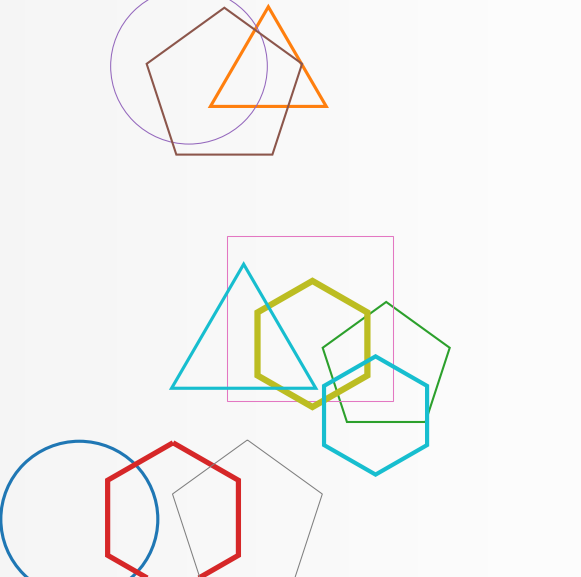[{"shape": "circle", "thickness": 1.5, "radius": 0.68, "center": [0.136, 0.1]}, {"shape": "triangle", "thickness": 1.5, "radius": 0.58, "center": [0.462, 0.872]}, {"shape": "pentagon", "thickness": 1, "radius": 0.57, "center": [0.664, 0.361]}, {"shape": "hexagon", "thickness": 2.5, "radius": 0.65, "center": [0.298, 0.103]}, {"shape": "circle", "thickness": 0.5, "radius": 0.67, "center": [0.325, 0.884]}, {"shape": "pentagon", "thickness": 1, "radius": 0.7, "center": [0.386, 0.845]}, {"shape": "square", "thickness": 0.5, "radius": 0.71, "center": [0.534, 0.448]}, {"shape": "pentagon", "thickness": 0.5, "radius": 0.68, "center": [0.426, 0.102]}, {"shape": "hexagon", "thickness": 3, "radius": 0.55, "center": [0.538, 0.404]}, {"shape": "hexagon", "thickness": 2, "radius": 0.51, "center": [0.646, 0.28]}, {"shape": "triangle", "thickness": 1.5, "radius": 0.72, "center": [0.419, 0.398]}]